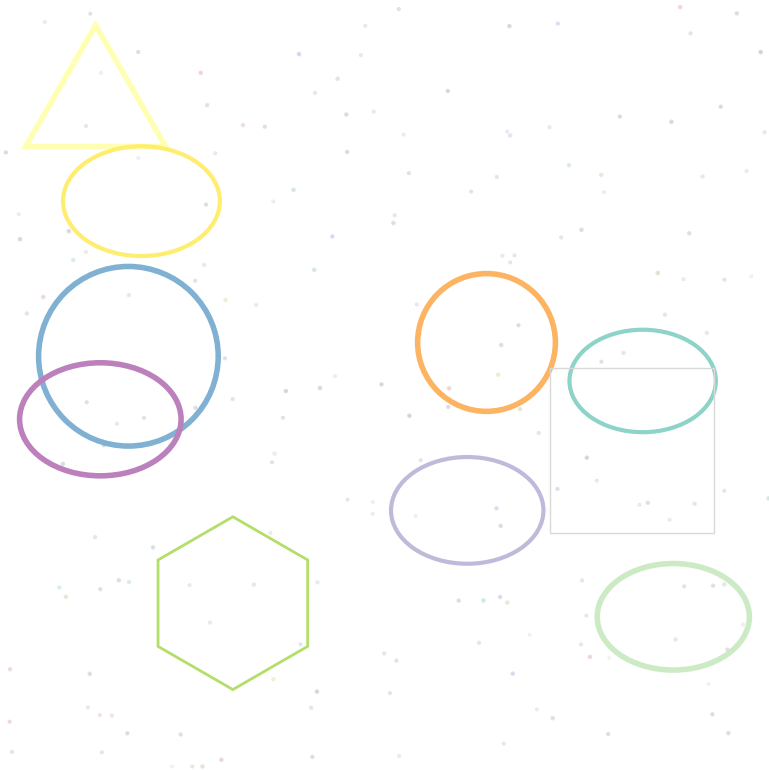[{"shape": "oval", "thickness": 1.5, "radius": 0.48, "center": [0.835, 0.505]}, {"shape": "triangle", "thickness": 2, "radius": 0.52, "center": [0.124, 0.862]}, {"shape": "oval", "thickness": 1.5, "radius": 0.49, "center": [0.607, 0.337]}, {"shape": "circle", "thickness": 2, "radius": 0.58, "center": [0.167, 0.537]}, {"shape": "circle", "thickness": 2, "radius": 0.45, "center": [0.632, 0.555]}, {"shape": "hexagon", "thickness": 1, "radius": 0.56, "center": [0.302, 0.217]}, {"shape": "square", "thickness": 0.5, "radius": 0.53, "center": [0.821, 0.415]}, {"shape": "oval", "thickness": 2, "radius": 0.52, "center": [0.13, 0.455]}, {"shape": "oval", "thickness": 2, "radius": 0.49, "center": [0.874, 0.199]}, {"shape": "oval", "thickness": 1.5, "radius": 0.51, "center": [0.184, 0.739]}]